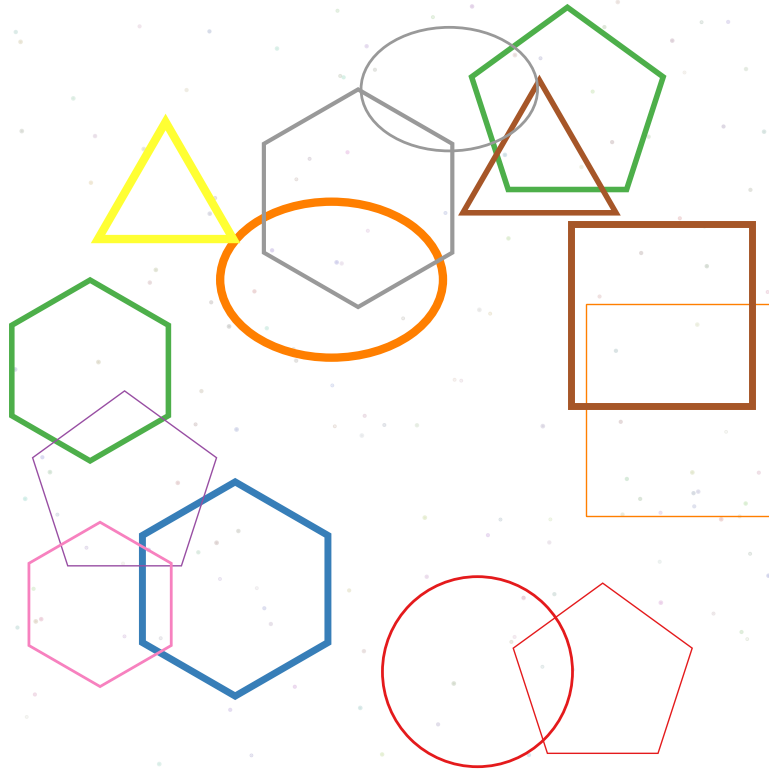[{"shape": "circle", "thickness": 1, "radius": 0.62, "center": [0.62, 0.128]}, {"shape": "pentagon", "thickness": 0.5, "radius": 0.61, "center": [0.783, 0.12]}, {"shape": "hexagon", "thickness": 2.5, "radius": 0.7, "center": [0.305, 0.235]}, {"shape": "hexagon", "thickness": 2, "radius": 0.59, "center": [0.117, 0.519]}, {"shape": "pentagon", "thickness": 2, "radius": 0.65, "center": [0.737, 0.86]}, {"shape": "pentagon", "thickness": 0.5, "radius": 0.63, "center": [0.162, 0.367]}, {"shape": "square", "thickness": 0.5, "radius": 0.69, "center": [0.899, 0.468]}, {"shape": "oval", "thickness": 3, "radius": 0.72, "center": [0.431, 0.637]}, {"shape": "triangle", "thickness": 3, "radius": 0.51, "center": [0.215, 0.74]}, {"shape": "square", "thickness": 2.5, "radius": 0.59, "center": [0.859, 0.591]}, {"shape": "triangle", "thickness": 2, "radius": 0.57, "center": [0.701, 0.781]}, {"shape": "hexagon", "thickness": 1, "radius": 0.53, "center": [0.13, 0.215]}, {"shape": "oval", "thickness": 1, "radius": 0.57, "center": [0.584, 0.884]}, {"shape": "hexagon", "thickness": 1.5, "radius": 0.71, "center": [0.465, 0.743]}]